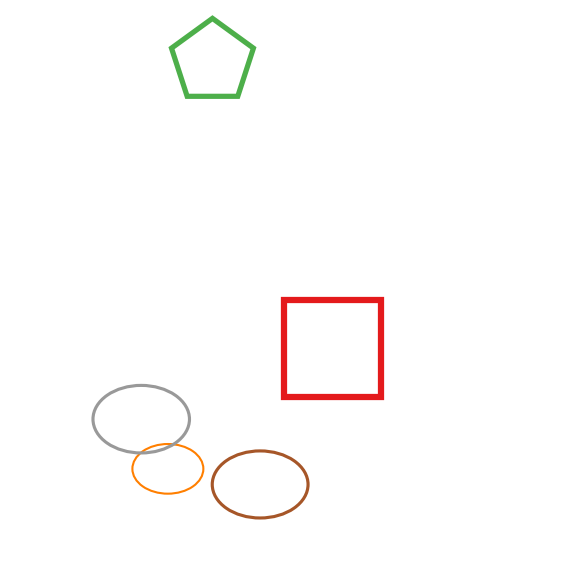[{"shape": "square", "thickness": 3, "radius": 0.42, "center": [0.576, 0.396]}, {"shape": "pentagon", "thickness": 2.5, "radius": 0.37, "center": [0.368, 0.893]}, {"shape": "oval", "thickness": 1, "radius": 0.31, "center": [0.291, 0.187]}, {"shape": "oval", "thickness": 1.5, "radius": 0.41, "center": [0.45, 0.16]}, {"shape": "oval", "thickness": 1.5, "radius": 0.42, "center": [0.245, 0.273]}]